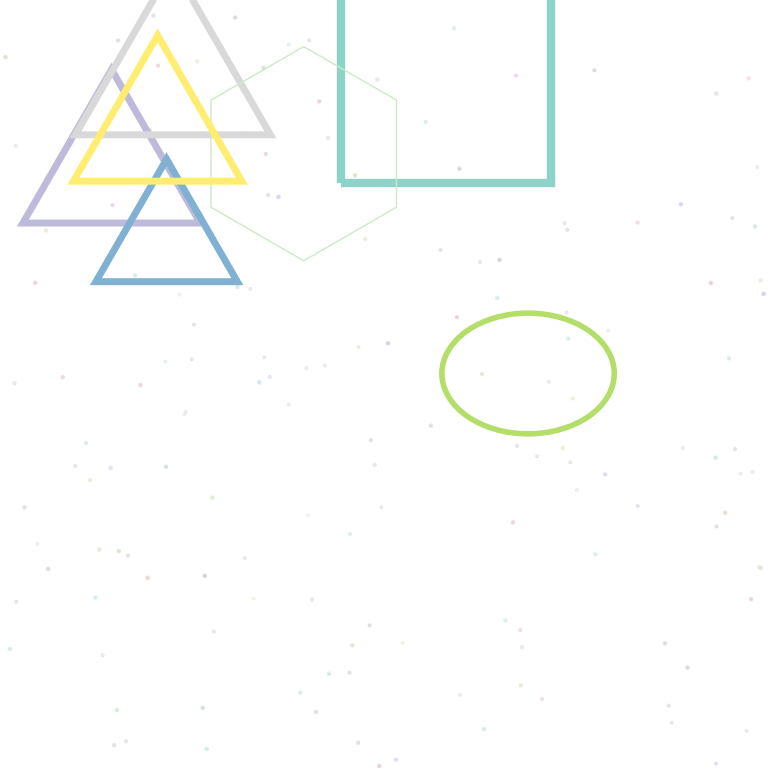[{"shape": "square", "thickness": 3, "radius": 0.68, "center": [0.579, 0.899]}, {"shape": "triangle", "thickness": 2.5, "radius": 0.66, "center": [0.145, 0.777]}, {"shape": "triangle", "thickness": 2.5, "radius": 0.53, "center": [0.216, 0.687]}, {"shape": "oval", "thickness": 2, "radius": 0.56, "center": [0.686, 0.515]}, {"shape": "triangle", "thickness": 2.5, "radius": 0.73, "center": [0.225, 0.898]}, {"shape": "hexagon", "thickness": 0.5, "radius": 0.7, "center": [0.394, 0.8]}, {"shape": "triangle", "thickness": 2.5, "radius": 0.63, "center": [0.205, 0.828]}]